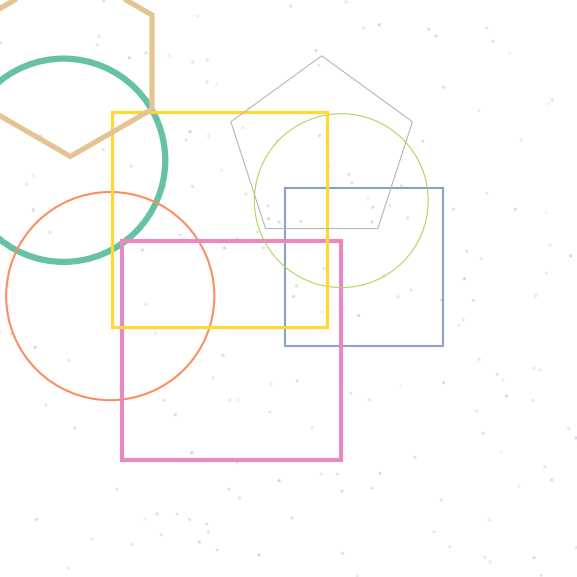[{"shape": "circle", "thickness": 3, "radius": 0.88, "center": [0.11, 0.722]}, {"shape": "circle", "thickness": 1, "radius": 0.9, "center": [0.191, 0.486]}, {"shape": "square", "thickness": 1, "radius": 0.68, "center": [0.63, 0.537]}, {"shape": "square", "thickness": 2, "radius": 0.95, "center": [0.401, 0.392]}, {"shape": "circle", "thickness": 0.5, "radius": 0.75, "center": [0.591, 0.652]}, {"shape": "square", "thickness": 1.5, "radius": 0.93, "center": [0.38, 0.619]}, {"shape": "hexagon", "thickness": 2.5, "radius": 0.82, "center": [0.122, 0.892]}, {"shape": "pentagon", "thickness": 0.5, "radius": 0.83, "center": [0.557, 0.737]}]